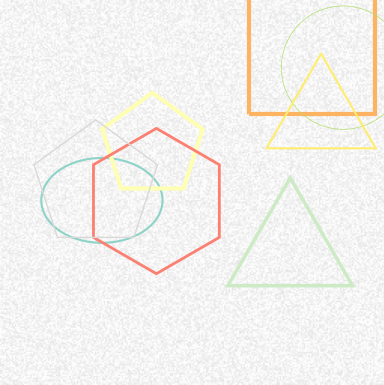[{"shape": "oval", "thickness": 1.5, "radius": 0.79, "center": [0.265, 0.479]}, {"shape": "pentagon", "thickness": 3, "radius": 0.69, "center": [0.396, 0.622]}, {"shape": "hexagon", "thickness": 2, "radius": 0.94, "center": [0.406, 0.478]}, {"shape": "square", "thickness": 3, "radius": 0.82, "center": [0.81, 0.867]}, {"shape": "circle", "thickness": 0.5, "radius": 0.8, "center": [0.891, 0.824]}, {"shape": "pentagon", "thickness": 1, "radius": 0.84, "center": [0.249, 0.52]}, {"shape": "triangle", "thickness": 2.5, "radius": 0.93, "center": [0.754, 0.351]}, {"shape": "triangle", "thickness": 1.5, "radius": 0.82, "center": [0.834, 0.697]}]